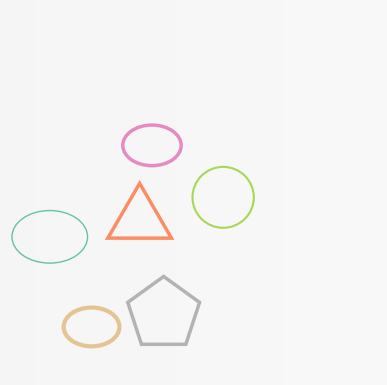[{"shape": "oval", "thickness": 1, "radius": 0.49, "center": [0.128, 0.385]}, {"shape": "triangle", "thickness": 2.5, "radius": 0.47, "center": [0.36, 0.429]}, {"shape": "oval", "thickness": 2.5, "radius": 0.38, "center": [0.392, 0.622]}, {"shape": "circle", "thickness": 1.5, "radius": 0.4, "center": [0.576, 0.487]}, {"shape": "oval", "thickness": 3, "radius": 0.36, "center": [0.236, 0.151]}, {"shape": "pentagon", "thickness": 2.5, "radius": 0.49, "center": [0.422, 0.185]}]